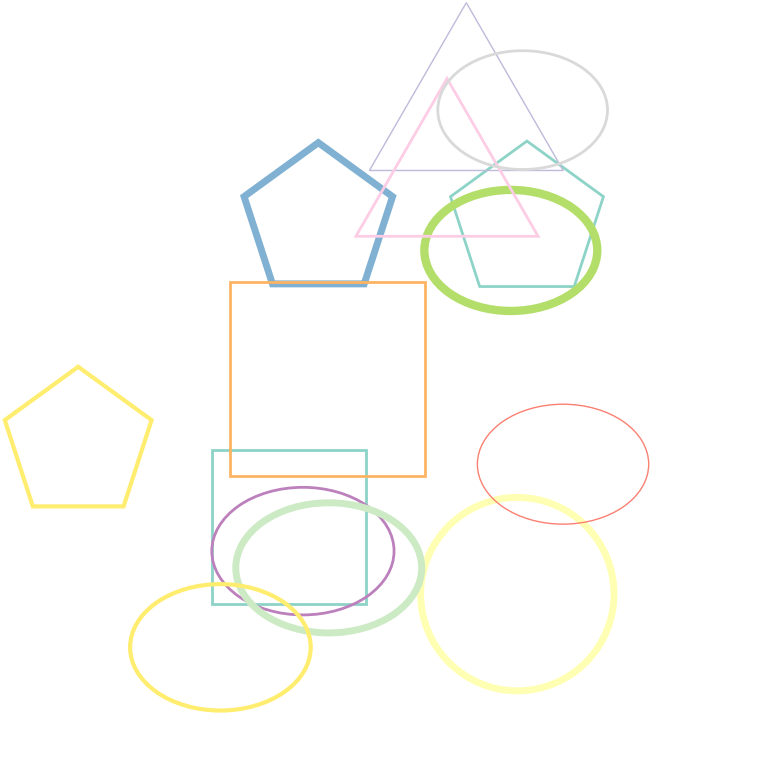[{"shape": "pentagon", "thickness": 1, "radius": 0.52, "center": [0.684, 0.712]}, {"shape": "square", "thickness": 1, "radius": 0.5, "center": [0.376, 0.315]}, {"shape": "circle", "thickness": 2.5, "radius": 0.63, "center": [0.672, 0.228]}, {"shape": "triangle", "thickness": 0.5, "radius": 0.73, "center": [0.606, 0.851]}, {"shape": "oval", "thickness": 0.5, "radius": 0.56, "center": [0.731, 0.397]}, {"shape": "pentagon", "thickness": 2.5, "radius": 0.51, "center": [0.413, 0.713]}, {"shape": "square", "thickness": 1, "radius": 0.63, "center": [0.425, 0.508]}, {"shape": "oval", "thickness": 3, "radius": 0.56, "center": [0.663, 0.675]}, {"shape": "triangle", "thickness": 1, "radius": 0.68, "center": [0.581, 0.761]}, {"shape": "oval", "thickness": 1, "radius": 0.55, "center": [0.679, 0.857]}, {"shape": "oval", "thickness": 1, "radius": 0.59, "center": [0.393, 0.284]}, {"shape": "oval", "thickness": 2.5, "radius": 0.6, "center": [0.427, 0.263]}, {"shape": "oval", "thickness": 1.5, "radius": 0.59, "center": [0.286, 0.159]}, {"shape": "pentagon", "thickness": 1.5, "radius": 0.5, "center": [0.102, 0.423]}]